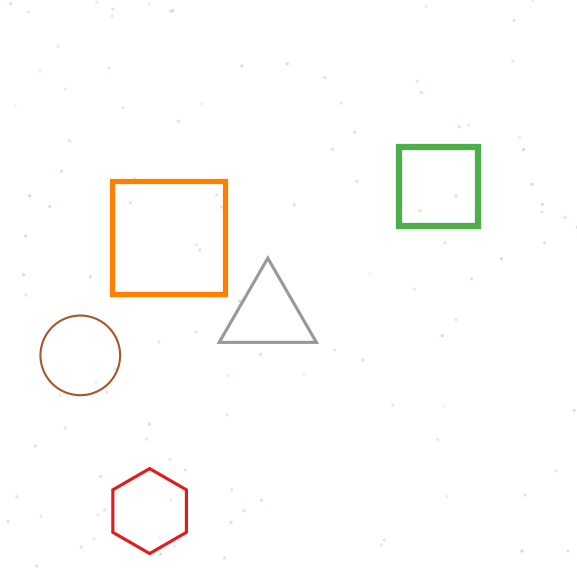[{"shape": "hexagon", "thickness": 1.5, "radius": 0.37, "center": [0.259, 0.114]}, {"shape": "square", "thickness": 3, "radius": 0.34, "center": [0.76, 0.676]}, {"shape": "square", "thickness": 2.5, "radius": 0.49, "center": [0.291, 0.588]}, {"shape": "circle", "thickness": 1, "radius": 0.34, "center": [0.139, 0.384]}, {"shape": "triangle", "thickness": 1.5, "radius": 0.49, "center": [0.464, 0.455]}]